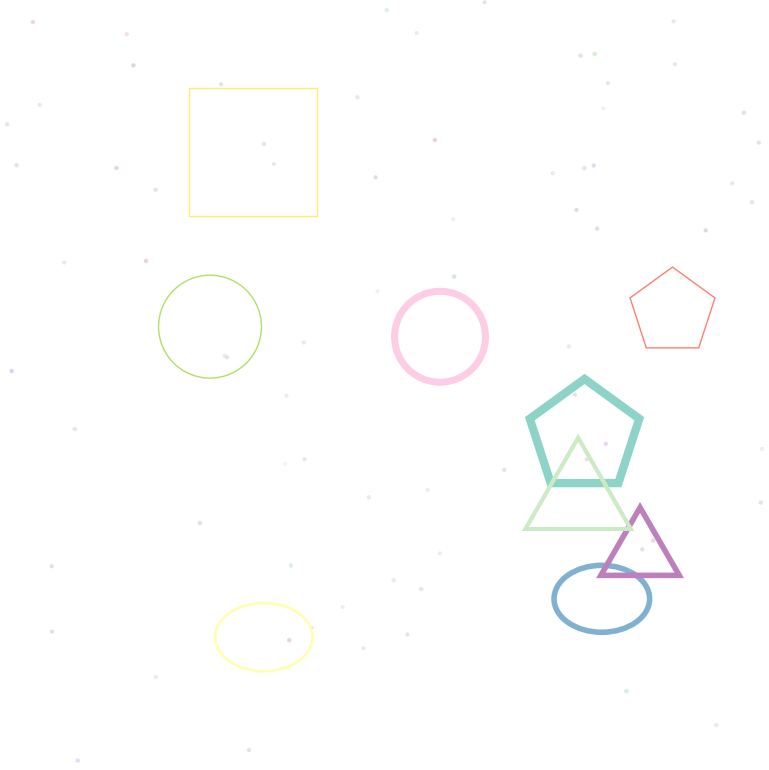[{"shape": "pentagon", "thickness": 3, "radius": 0.37, "center": [0.759, 0.433]}, {"shape": "oval", "thickness": 1, "radius": 0.32, "center": [0.343, 0.173]}, {"shape": "pentagon", "thickness": 0.5, "radius": 0.29, "center": [0.873, 0.595]}, {"shape": "oval", "thickness": 2, "radius": 0.31, "center": [0.782, 0.222]}, {"shape": "circle", "thickness": 0.5, "radius": 0.33, "center": [0.273, 0.576]}, {"shape": "circle", "thickness": 2.5, "radius": 0.3, "center": [0.571, 0.563]}, {"shape": "triangle", "thickness": 2, "radius": 0.29, "center": [0.831, 0.282]}, {"shape": "triangle", "thickness": 1.5, "radius": 0.4, "center": [0.751, 0.353]}, {"shape": "square", "thickness": 0.5, "radius": 0.42, "center": [0.329, 0.803]}]